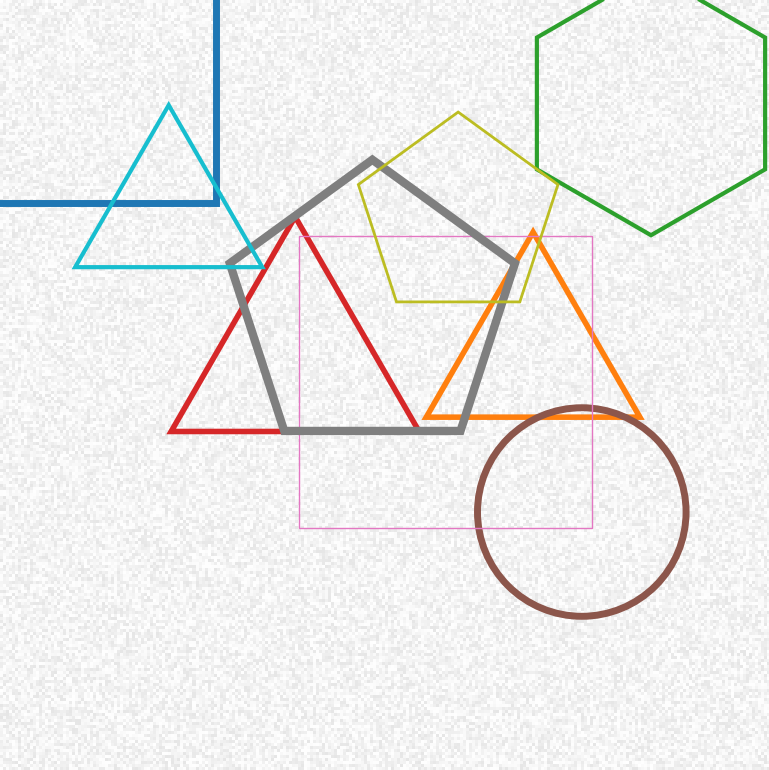[{"shape": "square", "thickness": 2.5, "radius": 0.71, "center": [0.138, 0.879]}, {"shape": "triangle", "thickness": 2, "radius": 0.8, "center": [0.692, 0.538]}, {"shape": "hexagon", "thickness": 1.5, "radius": 0.86, "center": [0.845, 0.866]}, {"shape": "triangle", "thickness": 2, "radius": 0.93, "center": [0.383, 0.533]}, {"shape": "circle", "thickness": 2.5, "radius": 0.68, "center": [0.756, 0.335]}, {"shape": "square", "thickness": 0.5, "radius": 0.95, "center": [0.579, 0.504]}, {"shape": "pentagon", "thickness": 3, "radius": 0.97, "center": [0.484, 0.598]}, {"shape": "pentagon", "thickness": 1, "radius": 0.68, "center": [0.595, 0.718]}, {"shape": "triangle", "thickness": 1.5, "radius": 0.7, "center": [0.219, 0.723]}]